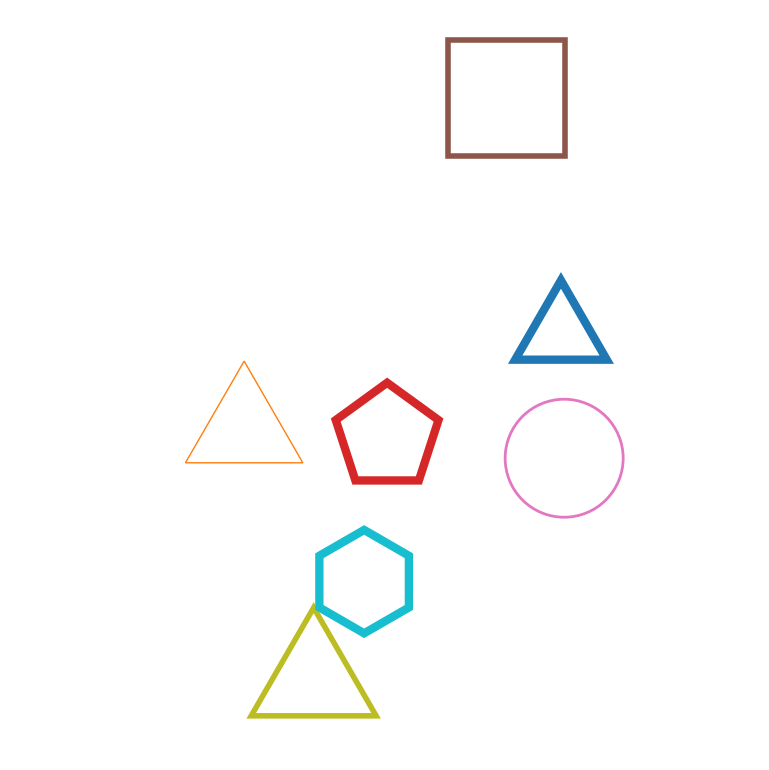[{"shape": "triangle", "thickness": 3, "radius": 0.34, "center": [0.729, 0.567]}, {"shape": "triangle", "thickness": 0.5, "radius": 0.44, "center": [0.317, 0.443]}, {"shape": "pentagon", "thickness": 3, "radius": 0.35, "center": [0.503, 0.433]}, {"shape": "square", "thickness": 2, "radius": 0.38, "center": [0.658, 0.873]}, {"shape": "circle", "thickness": 1, "radius": 0.38, "center": [0.733, 0.405]}, {"shape": "triangle", "thickness": 2, "radius": 0.47, "center": [0.407, 0.117]}, {"shape": "hexagon", "thickness": 3, "radius": 0.34, "center": [0.473, 0.245]}]